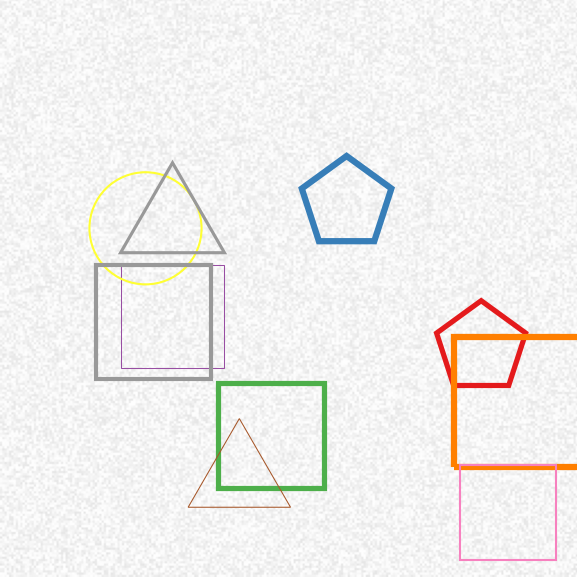[{"shape": "pentagon", "thickness": 2.5, "radius": 0.41, "center": [0.833, 0.397]}, {"shape": "pentagon", "thickness": 3, "radius": 0.41, "center": [0.6, 0.647]}, {"shape": "square", "thickness": 2.5, "radius": 0.46, "center": [0.47, 0.245]}, {"shape": "square", "thickness": 0.5, "radius": 0.45, "center": [0.299, 0.451]}, {"shape": "square", "thickness": 3, "radius": 0.56, "center": [0.9, 0.303]}, {"shape": "circle", "thickness": 1, "radius": 0.49, "center": [0.252, 0.604]}, {"shape": "triangle", "thickness": 0.5, "radius": 0.51, "center": [0.414, 0.172]}, {"shape": "square", "thickness": 1, "radius": 0.41, "center": [0.88, 0.112]}, {"shape": "square", "thickness": 2, "radius": 0.5, "center": [0.266, 0.442]}, {"shape": "triangle", "thickness": 1.5, "radius": 0.52, "center": [0.299, 0.613]}]